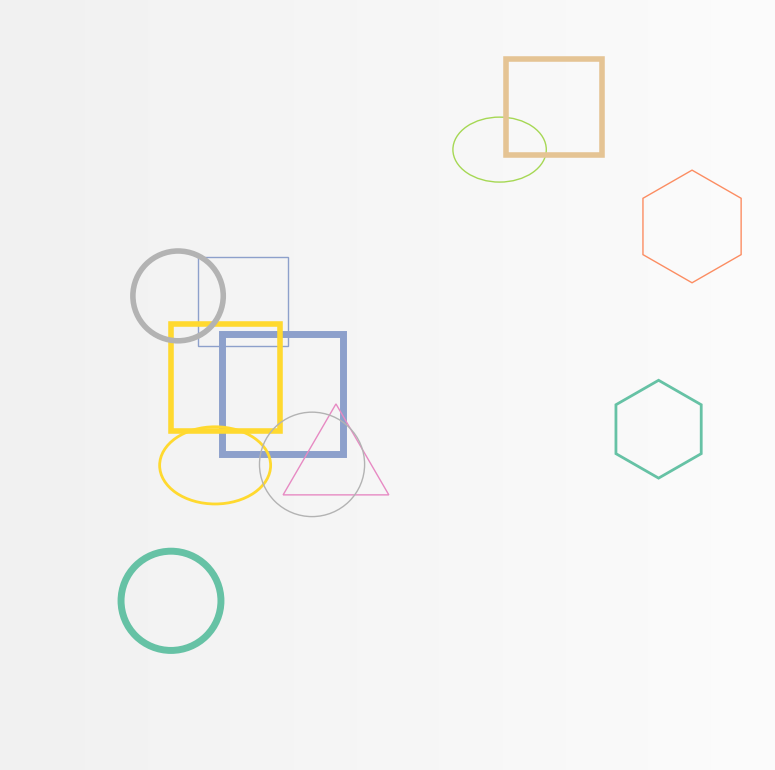[{"shape": "circle", "thickness": 2.5, "radius": 0.32, "center": [0.221, 0.22]}, {"shape": "hexagon", "thickness": 1, "radius": 0.32, "center": [0.85, 0.443]}, {"shape": "hexagon", "thickness": 0.5, "radius": 0.37, "center": [0.893, 0.706]}, {"shape": "square", "thickness": 0.5, "radius": 0.29, "center": [0.314, 0.609]}, {"shape": "square", "thickness": 2.5, "radius": 0.39, "center": [0.364, 0.488]}, {"shape": "triangle", "thickness": 0.5, "radius": 0.39, "center": [0.434, 0.397]}, {"shape": "oval", "thickness": 0.5, "radius": 0.3, "center": [0.645, 0.806]}, {"shape": "square", "thickness": 2, "radius": 0.35, "center": [0.291, 0.51]}, {"shape": "oval", "thickness": 1, "radius": 0.36, "center": [0.278, 0.396]}, {"shape": "square", "thickness": 2, "radius": 0.31, "center": [0.715, 0.861]}, {"shape": "circle", "thickness": 2, "radius": 0.29, "center": [0.23, 0.616]}, {"shape": "circle", "thickness": 0.5, "radius": 0.34, "center": [0.403, 0.397]}]